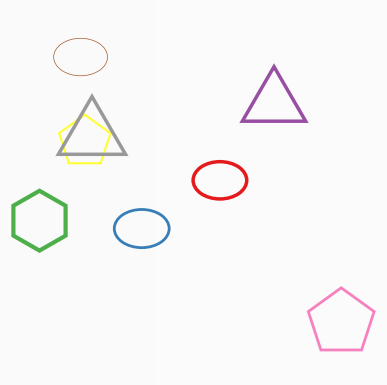[{"shape": "oval", "thickness": 2.5, "radius": 0.35, "center": [0.568, 0.532]}, {"shape": "oval", "thickness": 2, "radius": 0.35, "center": [0.366, 0.406]}, {"shape": "hexagon", "thickness": 3, "radius": 0.39, "center": [0.102, 0.427]}, {"shape": "triangle", "thickness": 2.5, "radius": 0.47, "center": [0.707, 0.732]}, {"shape": "pentagon", "thickness": 1.5, "radius": 0.35, "center": [0.219, 0.632]}, {"shape": "oval", "thickness": 0.5, "radius": 0.35, "center": [0.208, 0.852]}, {"shape": "pentagon", "thickness": 2, "radius": 0.45, "center": [0.881, 0.163]}, {"shape": "triangle", "thickness": 2.5, "radius": 0.5, "center": [0.237, 0.649]}]